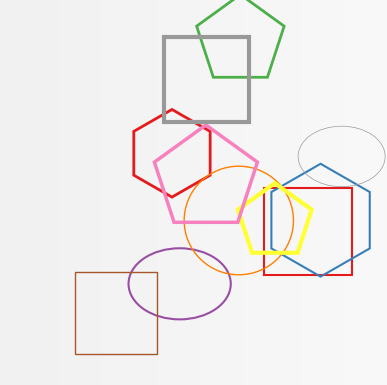[{"shape": "hexagon", "thickness": 2, "radius": 0.57, "center": [0.444, 0.602]}, {"shape": "square", "thickness": 1.5, "radius": 0.57, "center": [0.794, 0.399]}, {"shape": "hexagon", "thickness": 1.5, "radius": 0.73, "center": [0.827, 0.428]}, {"shape": "pentagon", "thickness": 2, "radius": 0.59, "center": [0.62, 0.895]}, {"shape": "oval", "thickness": 1.5, "radius": 0.66, "center": [0.464, 0.263]}, {"shape": "circle", "thickness": 1, "radius": 0.71, "center": [0.616, 0.427]}, {"shape": "pentagon", "thickness": 3, "radius": 0.5, "center": [0.709, 0.424]}, {"shape": "square", "thickness": 1, "radius": 0.53, "center": [0.299, 0.187]}, {"shape": "pentagon", "thickness": 2.5, "radius": 0.7, "center": [0.531, 0.536]}, {"shape": "square", "thickness": 3, "radius": 0.55, "center": [0.533, 0.792]}, {"shape": "oval", "thickness": 0.5, "radius": 0.56, "center": [0.882, 0.594]}]